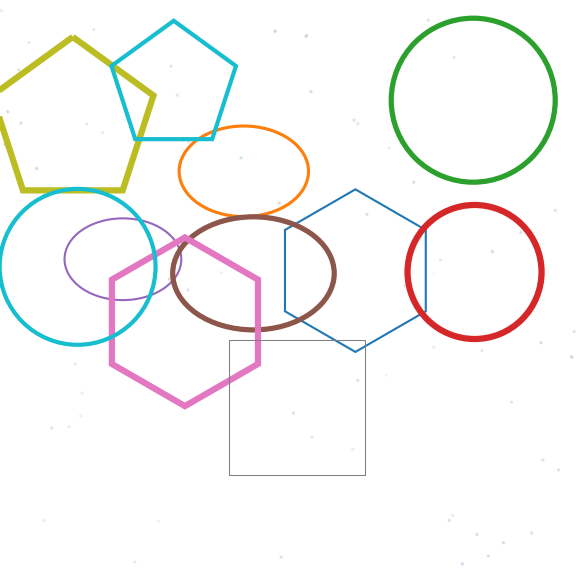[{"shape": "hexagon", "thickness": 1, "radius": 0.7, "center": [0.615, 0.531]}, {"shape": "oval", "thickness": 1.5, "radius": 0.56, "center": [0.422, 0.702]}, {"shape": "circle", "thickness": 2.5, "radius": 0.71, "center": [0.819, 0.826]}, {"shape": "circle", "thickness": 3, "radius": 0.58, "center": [0.822, 0.528]}, {"shape": "oval", "thickness": 1, "radius": 0.51, "center": [0.213, 0.55]}, {"shape": "oval", "thickness": 2.5, "radius": 0.7, "center": [0.439, 0.526]}, {"shape": "hexagon", "thickness": 3, "radius": 0.73, "center": [0.32, 0.442]}, {"shape": "square", "thickness": 0.5, "radius": 0.59, "center": [0.514, 0.294]}, {"shape": "pentagon", "thickness": 3, "radius": 0.73, "center": [0.126, 0.788]}, {"shape": "pentagon", "thickness": 2, "radius": 0.57, "center": [0.301, 0.85]}, {"shape": "circle", "thickness": 2, "radius": 0.67, "center": [0.134, 0.537]}]